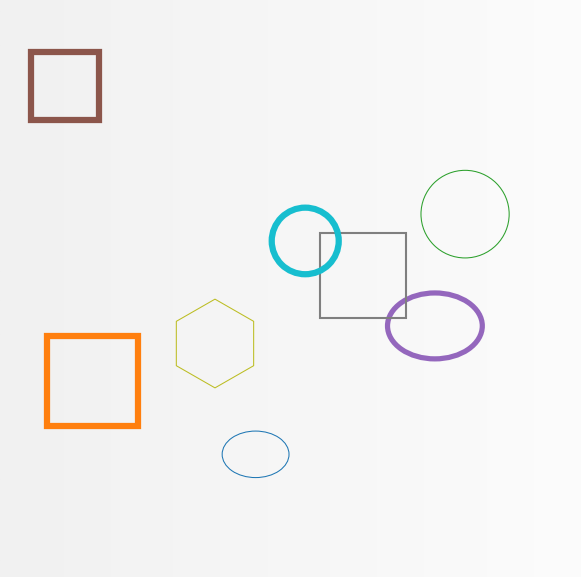[{"shape": "oval", "thickness": 0.5, "radius": 0.29, "center": [0.44, 0.212]}, {"shape": "square", "thickness": 3, "radius": 0.39, "center": [0.158, 0.339]}, {"shape": "circle", "thickness": 0.5, "radius": 0.38, "center": [0.8, 0.628]}, {"shape": "oval", "thickness": 2.5, "radius": 0.41, "center": [0.748, 0.435]}, {"shape": "square", "thickness": 3, "radius": 0.29, "center": [0.112, 0.85]}, {"shape": "square", "thickness": 1, "radius": 0.37, "center": [0.625, 0.522]}, {"shape": "hexagon", "thickness": 0.5, "radius": 0.38, "center": [0.37, 0.404]}, {"shape": "circle", "thickness": 3, "radius": 0.29, "center": [0.525, 0.582]}]